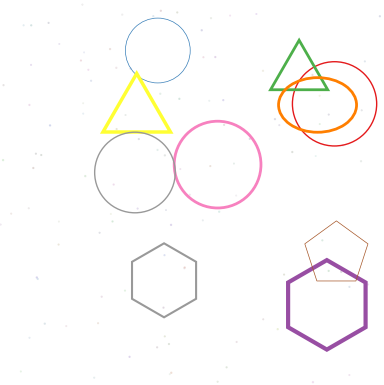[{"shape": "circle", "thickness": 1, "radius": 0.55, "center": [0.869, 0.73]}, {"shape": "circle", "thickness": 0.5, "radius": 0.42, "center": [0.41, 0.869]}, {"shape": "triangle", "thickness": 2, "radius": 0.43, "center": [0.777, 0.81]}, {"shape": "hexagon", "thickness": 3, "radius": 0.58, "center": [0.849, 0.208]}, {"shape": "oval", "thickness": 2, "radius": 0.51, "center": [0.825, 0.727]}, {"shape": "triangle", "thickness": 2.5, "radius": 0.51, "center": [0.355, 0.708]}, {"shape": "pentagon", "thickness": 0.5, "radius": 0.43, "center": [0.874, 0.34]}, {"shape": "circle", "thickness": 2, "radius": 0.56, "center": [0.565, 0.572]}, {"shape": "circle", "thickness": 1, "radius": 0.52, "center": [0.351, 0.552]}, {"shape": "hexagon", "thickness": 1.5, "radius": 0.48, "center": [0.426, 0.272]}]